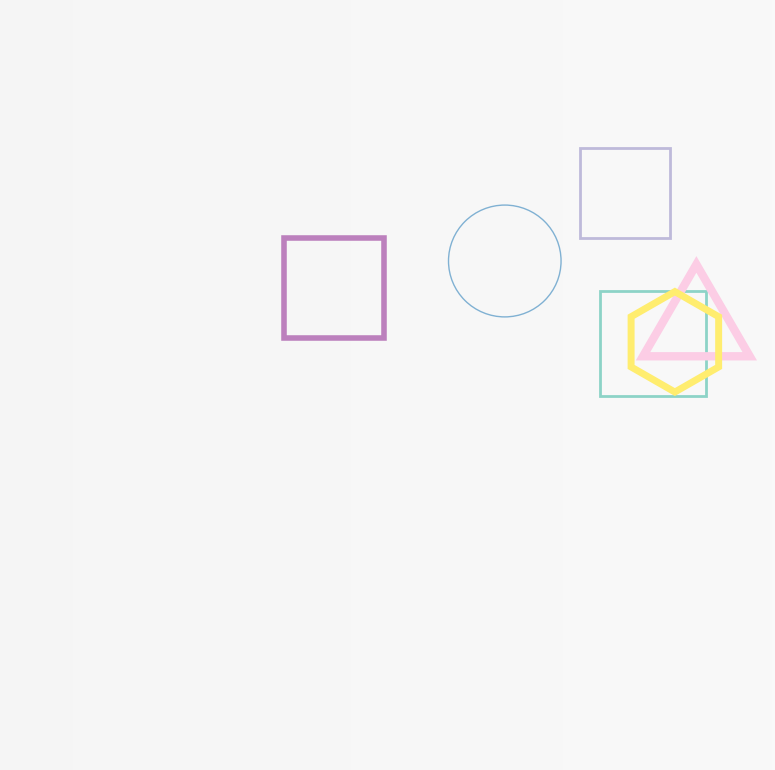[{"shape": "square", "thickness": 1, "radius": 0.34, "center": [0.843, 0.554]}, {"shape": "square", "thickness": 1, "radius": 0.29, "center": [0.807, 0.749]}, {"shape": "circle", "thickness": 0.5, "radius": 0.36, "center": [0.651, 0.661]}, {"shape": "triangle", "thickness": 3, "radius": 0.4, "center": [0.899, 0.577]}, {"shape": "square", "thickness": 2, "radius": 0.32, "center": [0.431, 0.626]}, {"shape": "hexagon", "thickness": 2.5, "radius": 0.33, "center": [0.871, 0.556]}]